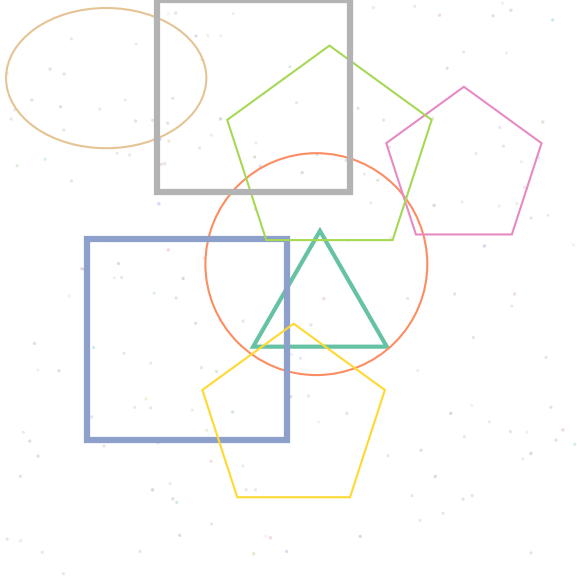[{"shape": "triangle", "thickness": 2, "radius": 0.67, "center": [0.554, 0.466]}, {"shape": "circle", "thickness": 1, "radius": 0.96, "center": [0.548, 0.542]}, {"shape": "square", "thickness": 3, "radius": 0.87, "center": [0.324, 0.411]}, {"shape": "pentagon", "thickness": 1, "radius": 0.71, "center": [0.803, 0.708]}, {"shape": "pentagon", "thickness": 1, "radius": 0.93, "center": [0.57, 0.734]}, {"shape": "pentagon", "thickness": 1, "radius": 0.83, "center": [0.508, 0.273]}, {"shape": "oval", "thickness": 1, "radius": 0.87, "center": [0.184, 0.864]}, {"shape": "square", "thickness": 3, "radius": 0.83, "center": [0.439, 0.833]}]